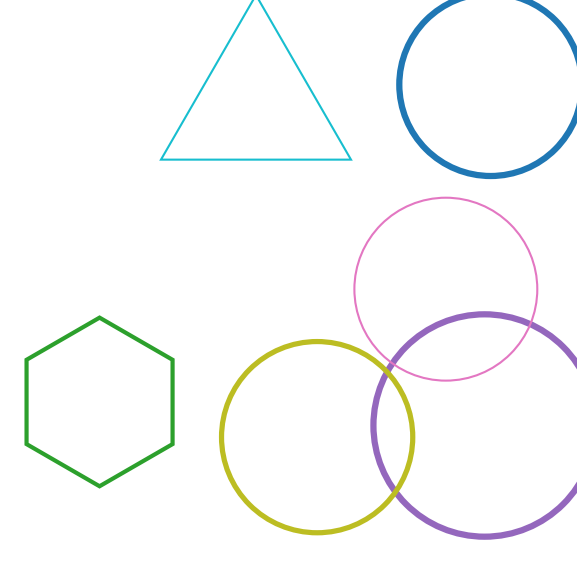[{"shape": "circle", "thickness": 3, "radius": 0.79, "center": [0.85, 0.853]}, {"shape": "hexagon", "thickness": 2, "radius": 0.73, "center": [0.172, 0.303]}, {"shape": "circle", "thickness": 3, "radius": 0.96, "center": [0.839, 0.262]}, {"shape": "circle", "thickness": 1, "radius": 0.79, "center": [0.772, 0.498]}, {"shape": "circle", "thickness": 2.5, "radius": 0.83, "center": [0.549, 0.242]}, {"shape": "triangle", "thickness": 1, "radius": 0.95, "center": [0.443, 0.818]}]